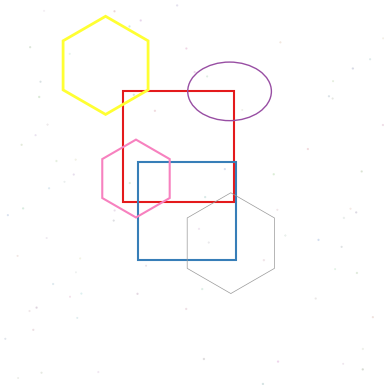[{"shape": "square", "thickness": 1.5, "radius": 0.72, "center": [0.464, 0.618]}, {"shape": "square", "thickness": 1.5, "radius": 0.63, "center": [0.487, 0.452]}, {"shape": "oval", "thickness": 1, "radius": 0.54, "center": [0.596, 0.763]}, {"shape": "hexagon", "thickness": 2, "radius": 0.64, "center": [0.274, 0.83]}, {"shape": "hexagon", "thickness": 1.5, "radius": 0.51, "center": [0.353, 0.536]}, {"shape": "hexagon", "thickness": 0.5, "radius": 0.65, "center": [0.6, 0.368]}]